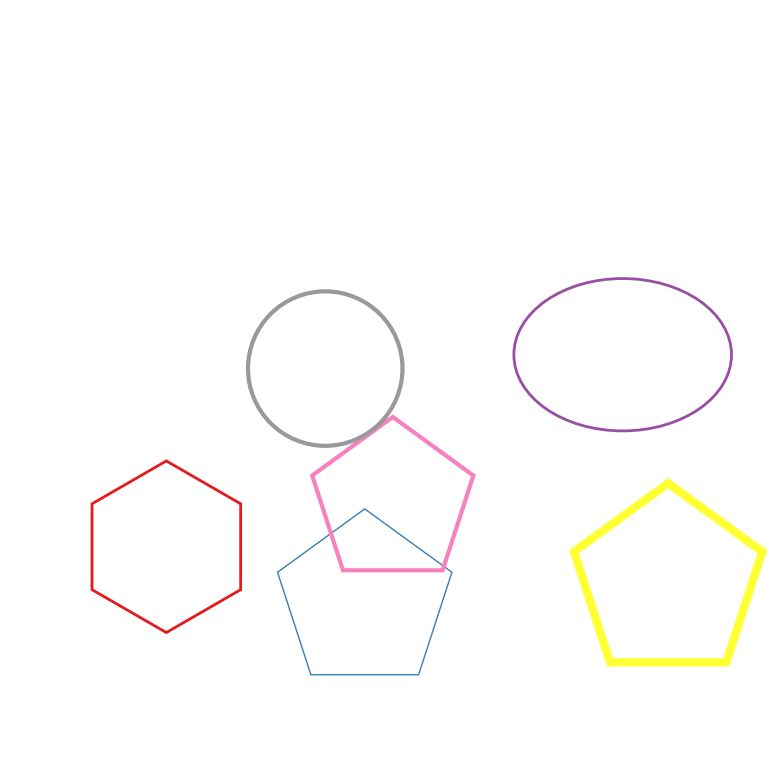[{"shape": "hexagon", "thickness": 1, "radius": 0.56, "center": [0.216, 0.29]}, {"shape": "pentagon", "thickness": 0.5, "radius": 0.6, "center": [0.474, 0.22]}, {"shape": "oval", "thickness": 1, "radius": 0.71, "center": [0.809, 0.539]}, {"shape": "pentagon", "thickness": 3, "radius": 0.64, "center": [0.868, 0.244]}, {"shape": "pentagon", "thickness": 1.5, "radius": 0.55, "center": [0.51, 0.348]}, {"shape": "circle", "thickness": 1.5, "radius": 0.5, "center": [0.422, 0.521]}]